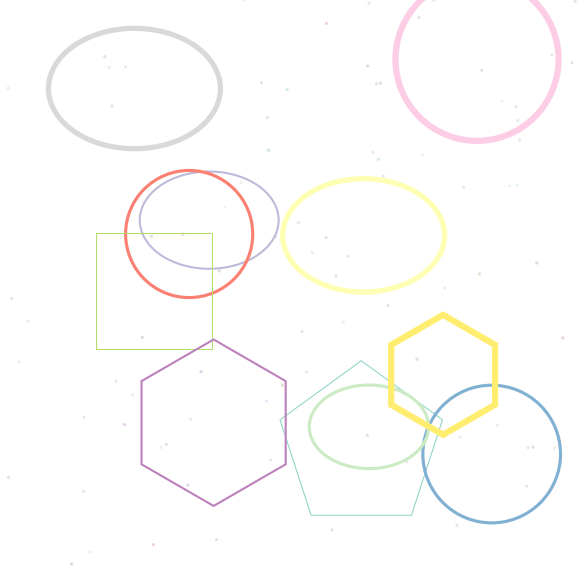[{"shape": "pentagon", "thickness": 0.5, "radius": 0.74, "center": [0.626, 0.227]}, {"shape": "oval", "thickness": 2.5, "radius": 0.7, "center": [0.63, 0.592]}, {"shape": "oval", "thickness": 1, "radius": 0.6, "center": [0.362, 0.618]}, {"shape": "circle", "thickness": 1.5, "radius": 0.55, "center": [0.328, 0.594]}, {"shape": "circle", "thickness": 1.5, "radius": 0.6, "center": [0.851, 0.213]}, {"shape": "square", "thickness": 0.5, "radius": 0.5, "center": [0.267, 0.495]}, {"shape": "circle", "thickness": 3, "radius": 0.71, "center": [0.826, 0.896]}, {"shape": "oval", "thickness": 2.5, "radius": 0.74, "center": [0.233, 0.846]}, {"shape": "hexagon", "thickness": 1, "radius": 0.72, "center": [0.37, 0.267]}, {"shape": "oval", "thickness": 1.5, "radius": 0.52, "center": [0.639, 0.26]}, {"shape": "hexagon", "thickness": 3, "radius": 0.52, "center": [0.767, 0.35]}]